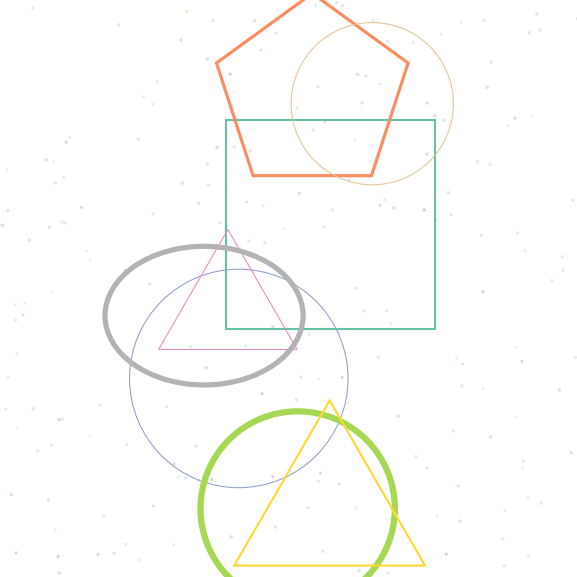[{"shape": "square", "thickness": 1, "radius": 0.91, "center": [0.573, 0.61]}, {"shape": "pentagon", "thickness": 1.5, "radius": 0.87, "center": [0.541, 0.836]}, {"shape": "circle", "thickness": 0.5, "radius": 0.95, "center": [0.414, 0.344]}, {"shape": "triangle", "thickness": 0.5, "radius": 0.69, "center": [0.395, 0.463]}, {"shape": "circle", "thickness": 3, "radius": 0.84, "center": [0.515, 0.119]}, {"shape": "triangle", "thickness": 1, "radius": 0.95, "center": [0.571, 0.115]}, {"shape": "circle", "thickness": 0.5, "radius": 0.7, "center": [0.645, 0.82]}, {"shape": "oval", "thickness": 2.5, "radius": 0.86, "center": [0.353, 0.453]}]